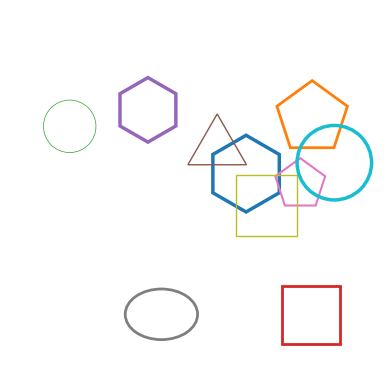[{"shape": "hexagon", "thickness": 2.5, "radius": 0.5, "center": [0.639, 0.549]}, {"shape": "pentagon", "thickness": 2, "radius": 0.48, "center": [0.811, 0.694]}, {"shape": "circle", "thickness": 0.5, "radius": 0.34, "center": [0.181, 0.672]}, {"shape": "square", "thickness": 2, "radius": 0.38, "center": [0.807, 0.182]}, {"shape": "hexagon", "thickness": 2.5, "radius": 0.42, "center": [0.384, 0.715]}, {"shape": "triangle", "thickness": 1, "radius": 0.44, "center": [0.564, 0.616]}, {"shape": "pentagon", "thickness": 1.5, "radius": 0.34, "center": [0.78, 0.521]}, {"shape": "oval", "thickness": 2, "radius": 0.47, "center": [0.419, 0.184]}, {"shape": "square", "thickness": 1, "radius": 0.39, "center": [0.693, 0.467]}, {"shape": "circle", "thickness": 2.5, "radius": 0.48, "center": [0.868, 0.577]}]